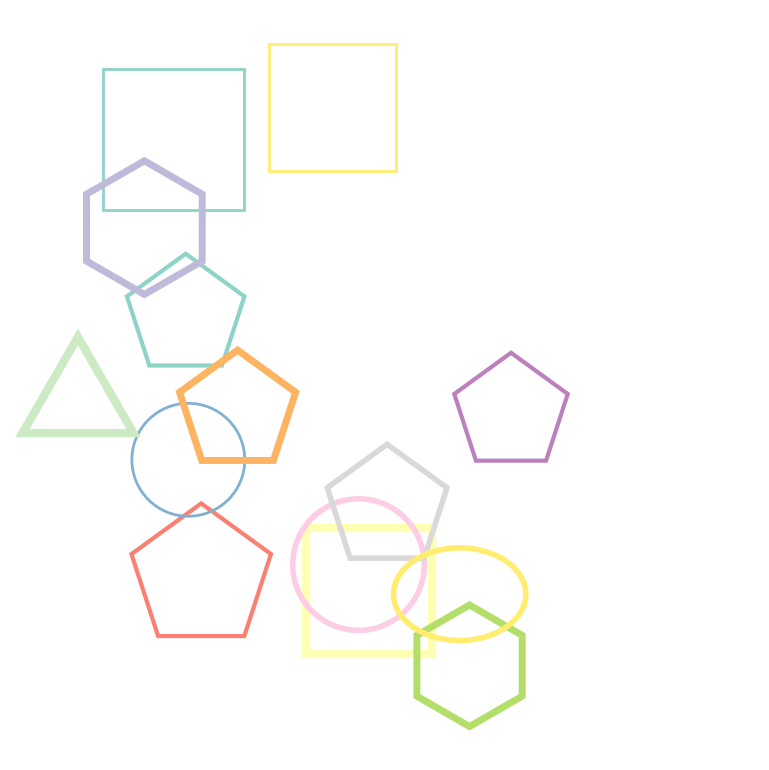[{"shape": "pentagon", "thickness": 1.5, "radius": 0.4, "center": [0.241, 0.59]}, {"shape": "square", "thickness": 1, "radius": 0.46, "center": [0.226, 0.819]}, {"shape": "square", "thickness": 3, "radius": 0.41, "center": [0.48, 0.233]}, {"shape": "hexagon", "thickness": 2.5, "radius": 0.43, "center": [0.187, 0.704]}, {"shape": "pentagon", "thickness": 1.5, "radius": 0.48, "center": [0.261, 0.251]}, {"shape": "circle", "thickness": 1, "radius": 0.37, "center": [0.245, 0.403]}, {"shape": "pentagon", "thickness": 2.5, "radius": 0.4, "center": [0.309, 0.466]}, {"shape": "hexagon", "thickness": 2.5, "radius": 0.39, "center": [0.61, 0.135]}, {"shape": "circle", "thickness": 2, "radius": 0.43, "center": [0.466, 0.267]}, {"shape": "pentagon", "thickness": 2, "radius": 0.41, "center": [0.503, 0.341]}, {"shape": "pentagon", "thickness": 1.5, "radius": 0.39, "center": [0.664, 0.464]}, {"shape": "triangle", "thickness": 3, "radius": 0.42, "center": [0.101, 0.479]}, {"shape": "square", "thickness": 1, "radius": 0.41, "center": [0.431, 0.861]}, {"shape": "oval", "thickness": 2, "radius": 0.43, "center": [0.597, 0.228]}]